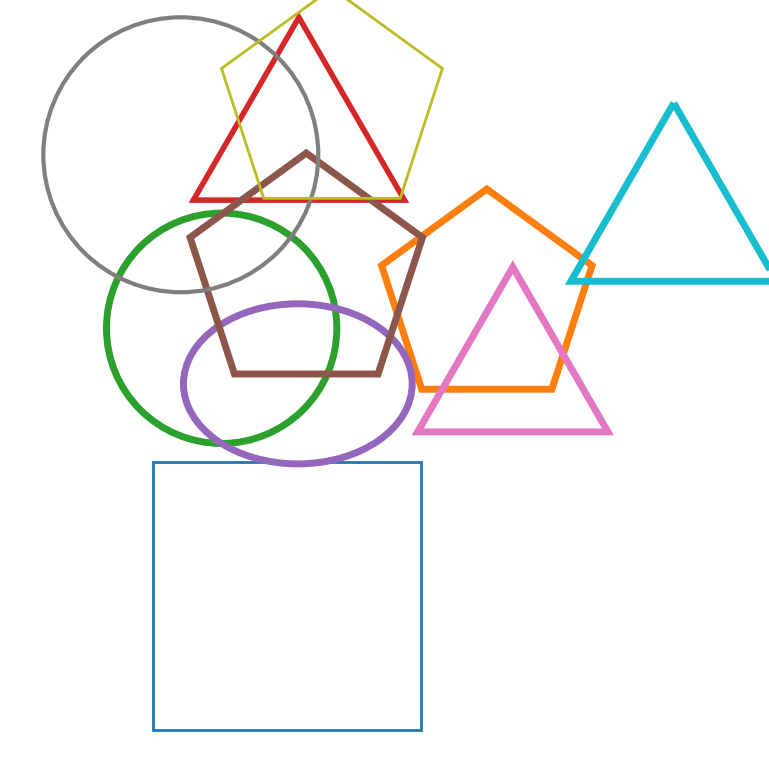[{"shape": "square", "thickness": 1, "radius": 0.87, "center": [0.373, 0.226]}, {"shape": "pentagon", "thickness": 2.5, "radius": 0.72, "center": [0.632, 0.611]}, {"shape": "circle", "thickness": 2.5, "radius": 0.75, "center": [0.288, 0.574]}, {"shape": "triangle", "thickness": 2, "radius": 0.79, "center": [0.388, 0.819]}, {"shape": "oval", "thickness": 2.5, "radius": 0.74, "center": [0.387, 0.502]}, {"shape": "pentagon", "thickness": 2.5, "radius": 0.79, "center": [0.398, 0.643]}, {"shape": "triangle", "thickness": 2.5, "radius": 0.71, "center": [0.666, 0.51]}, {"shape": "circle", "thickness": 1.5, "radius": 0.89, "center": [0.235, 0.799]}, {"shape": "pentagon", "thickness": 1, "radius": 0.75, "center": [0.431, 0.864]}, {"shape": "triangle", "thickness": 2.5, "radius": 0.77, "center": [0.875, 0.712]}]